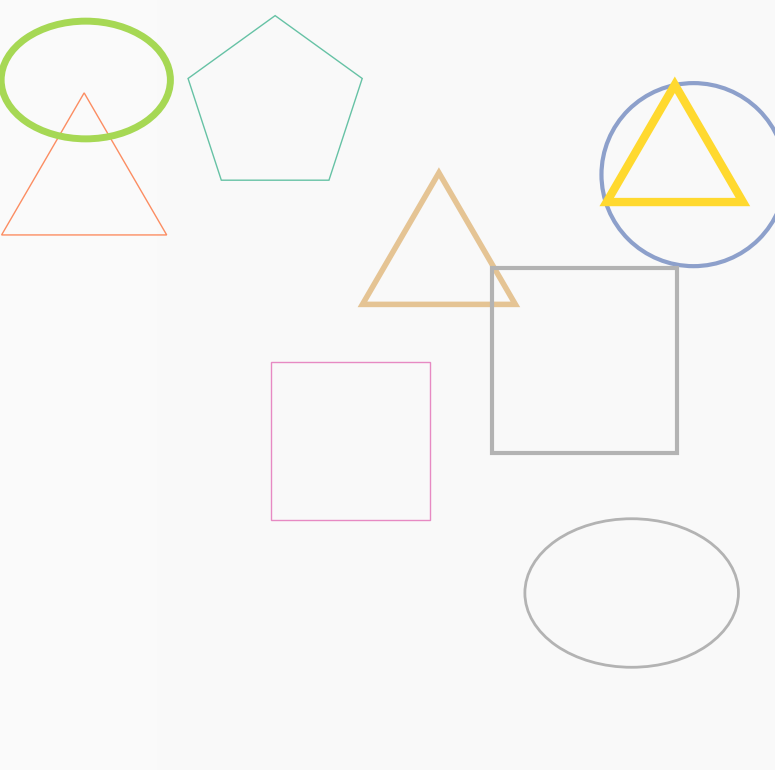[{"shape": "pentagon", "thickness": 0.5, "radius": 0.59, "center": [0.355, 0.862]}, {"shape": "triangle", "thickness": 0.5, "radius": 0.61, "center": [0.109, 0.756]}, {"shape": "circle", "thickness": 1.5, "radius": 0.59, "center": [0.895, 0.773]}, {"shape": "square", "thickness": 0.5, "radius": 0.51, "center": [0.452, 0.427]}, {"shape": "oval", "thickness": 2.5, "radius": 0.55, "center": [0.111, 0.896]}, {"shape": "triangle", "thickness": 3, "radius": 0.51, "center": [0.871, 0.788]}, {"shape": "triangle", "thickness": 2, "radius": 0.57, "center": [0.566, 0.662]}, {"shape": "square", "thickness": 1.5, "radius": 0.6, "center": [0.754, 0.532]}, {"shape": "oval", "thickness": 1, "radius": 0.69, "center": [0.815, 0.23]}]